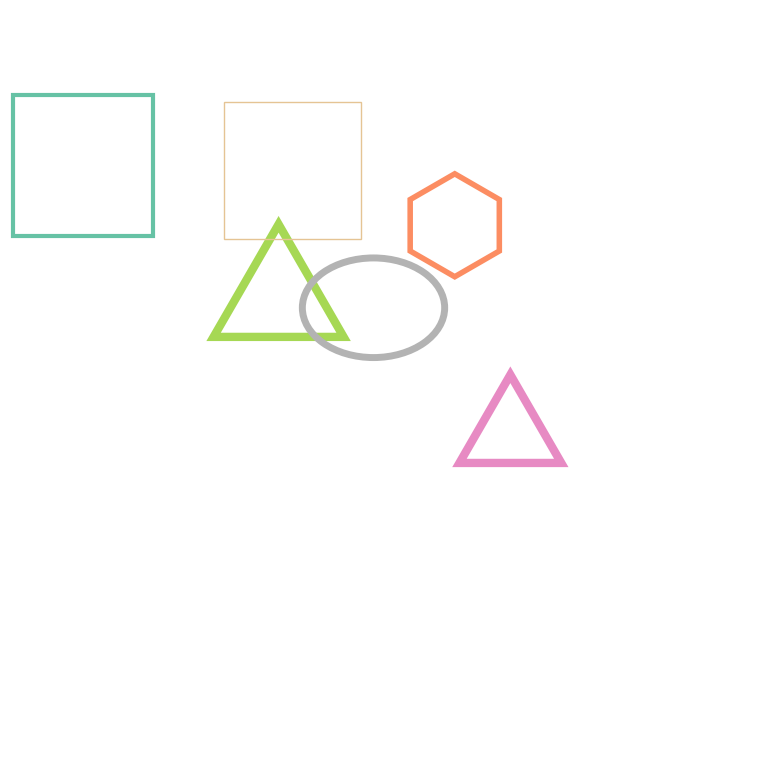[{"shape": "square", "thickness": 1.5, "radius": 0.46, "center": [0.108, 0.785]}, {"shape": "hexagon", "thickness": 2, "radius": 0.33, "center": [0.591, 0.707]}, {"shape": "triangle", "thickness": 3, "radius": 0.38, "center": [0.663, 0.437]}, {"shape": "triangle", "thickness": 3, "radius": 0.49, "center": [0.362, 0.611]}, {"shape": "square", "thickness": 0.5, "radius": 0.44, "center": [0.38, 0.779]}, {"shape": "oval", "thickness": 2.5, "radius": 0.46, "center": [0.485, 0.6]}]